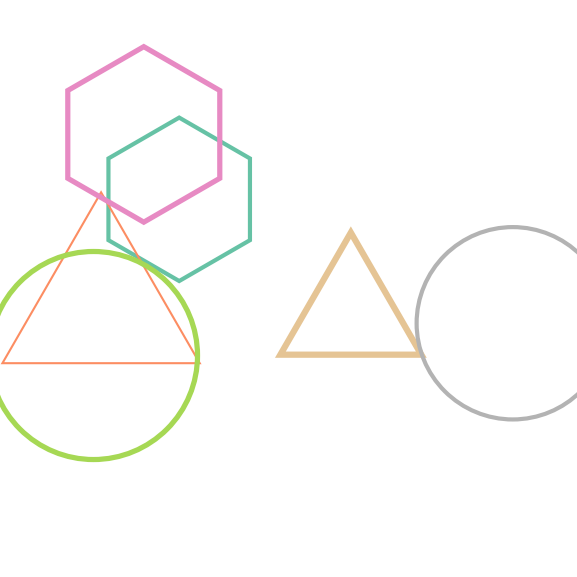[{"shape": "hexagon", "thickness": 2, "radius": 0.71, "center": [0.31, 0.654]}, {"shape": "triangle", "thickness": 1, "radius": 0.99, "center": [0.175, 0.469]}, {"shape": "hexagon", "thickness": 2.5, "radius": 0.76, "center": [0.249, 0.766]}, {"shape": "circle", "thickness": 2.5, "radius": 0.9, "center": [0.162, 0.384]}, {"shape": "triangle", "thickness": 3, "radius": 0.7, "center": [0.608, 0.455]}, {"shape": "circle", "thickness": 2, "radius": 0.83, "center": [0.888, 0.439]}]